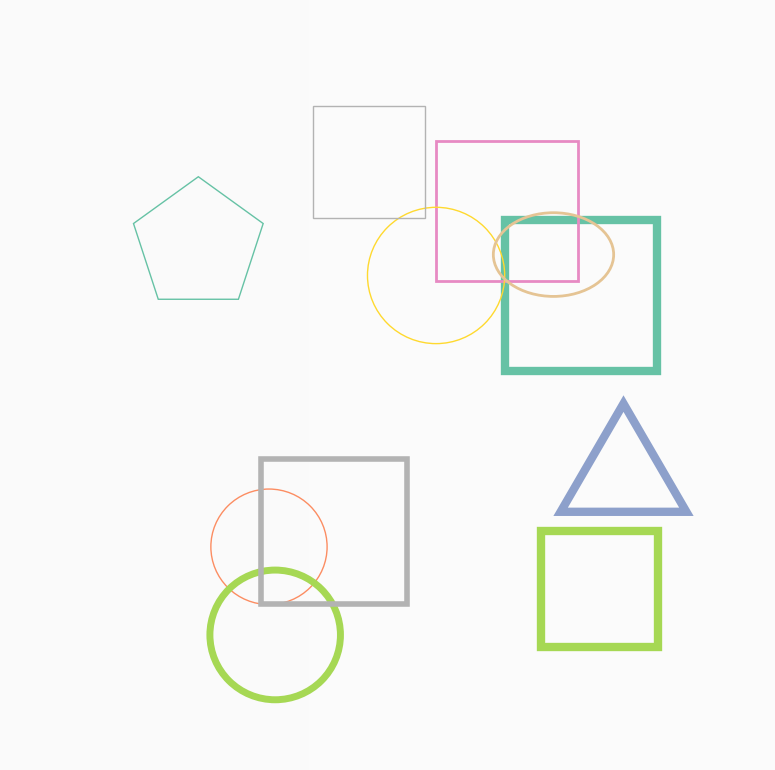[{"shape": "pentagon", "thickness": 0.5, "radius": 0.44, "center": [0.256, 0.683]}, {"shape": "square", "thickness": 3, "radius": 0.49, "center": [0.75, 0.616]}, {"shape": "circle", "thickness": 0.5, "radius": 0.37, "center": [0.347, 0.29]}, {"shape": "triangle", "thickness": 3, "radius": 0.47, "center": [0.805, 0.382]}, {"shape": "square", "thickness": 1, "radius": 0.46, "center": [0.654, 0.726]}, {"shape": "circle", "thickness": 2.5, "radius": 0.42, "center": [0.355, 0.175]}, {"shape": "square", "thickness": 3, "radius": 0.38, "center": [0.773, 0.235]}, {"shape": "circle", "thickness": 0.5, "radius": 0.44, "center": [0.563, 0.642]}, {"shape": "oval", "thickness": 1, "radius": 0.39, "center": [0.714, 0.669]}, {"shape": "square", "thickness": 2, "radius": 0.47, "center": [0.431, 0.31]}, {"shape": "square", "thickness": 0.5, "radius": 0.36, "center": [0.476, 0.79]}]